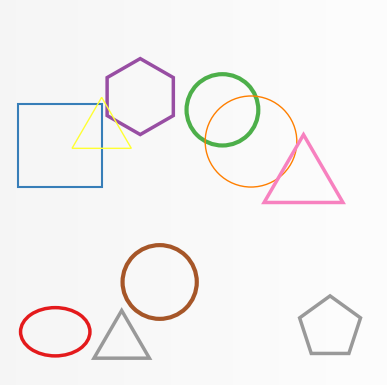[{"shape": "oval", "thickness": 2.5, "radius": 0.45, "center": [0.143, 0.138]}, {"shape": "square", "thickness": 1.5, "radius": 0.54, "center": [0.155, 0.622]}, {"shape": "circle", "thickness": 3, "radius": 0.46, "center": [0.574, 0.715]}, {"shape": "hexagon", "thickness": 2.5, "radius": 0.49, "center": [0.362, 0.749]}, {"shape": "circle", "thickness": 1, "radius": 0.59, "center": [0.648, 0.632]}, {"shape": "triangle", "thickness": 1, "radius": 0.44, "center": [0.262, 0.659]}, {"shape": "circle", "thickness": 3, "radius": 0.48, "center": [0.412, 0.268]}, {"shape": "triangle", "thickness": 2.5, "radius": 0.59, "center": [0.783, 0.533]}, {"shape": "triangle", "thickness": 2.5, "radius": 0.41, "center": [0.314, 0.111]}, {"shape": "pentagon", "thickness": 2.5, "radius": 0.41, "center": [0.852, 0.149]}]